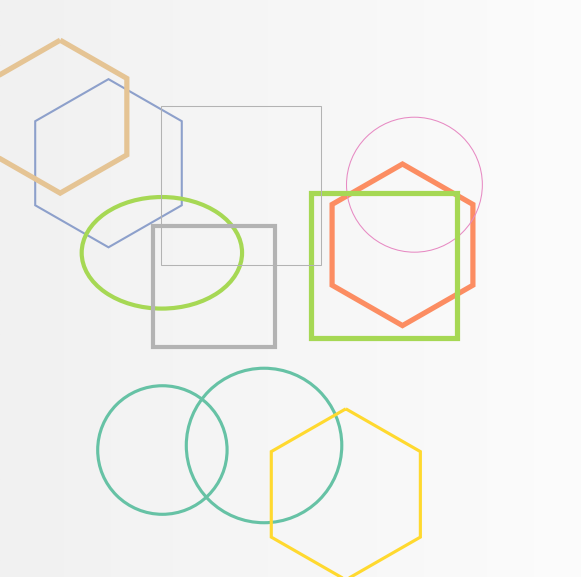[{"shape": "circle", "thickness": 1.5, "radius": 0.67, "center": [0.454, 0.228]}, {"shape": "circle", "thickness": 1.5, "radius": 0.56, "center": [0.279, 0.22]}, {"shape": "hexagon", "thickness": 2.5, "radius": 0.7, "center": [0.692, 0.575]}, {"shape": "hexagon", "thickness": 1, "radius": 0.73, "center": [0.187, 0.716]}, {"shape": "circle", "thickness": 0.5, "radius": 0.58, "center": [0.713, 0.679]}, {"shape": "square", "thickness": 2.5, "radius": 0.63, "center": [0.661, 0.539]}, {"shape": "oval", "thickness": 2, "radius": 0.69, "center": [0.278, 0.561]}, {"shape": "hexagon", "thickness": 1.5, "radius": 0.74, "center": [0.595, 0.143]}, {"shape": "hexagon", "thickness": 2.5, "radius": 0.66, "center": [0.104, 0.797]}, {"shape": "square", "thickness": 0.5, "radius": 0.69, "center": [0.415, 0.677]}, {"shape": "square", "thickness": 2, "radius": 0.52, "center": [0.368, 0.503]}]